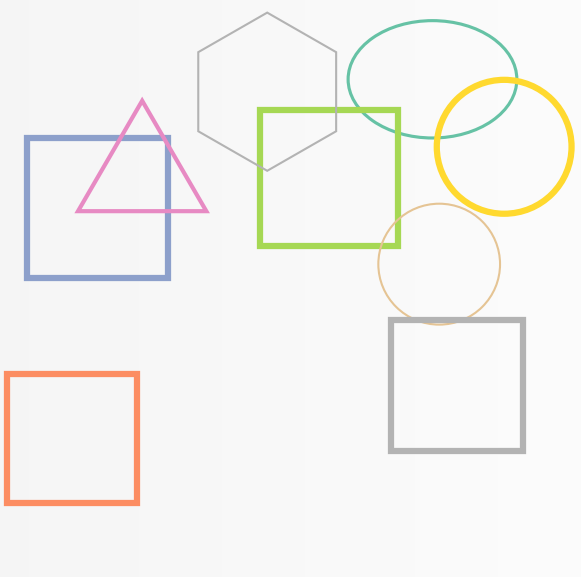[{"shape": "oval", "thickness": 1.5, "radius": 0.73, "center": [0.744, 0.862]}, {"shape": "square", "thickness": 3, "radius": 0.56, "center": [0.125, 0.24]}, {"shape": "square", "thickness": 3, "radius": 0.61, "center": [0.168, 0.639]}, {"shape": "triangle", "thickness": 2, "radius": 0.64, "center": [0.245, 0.697]}, {"shape": "square", "thickness": 3, "radius": 0.59, "center": [0.566, 0.691]}, {"shape": "circle", "thickness": 3, "radius": 0.58, "center": [0.867, 0.745]}, {"shape": "circle", "thickness": 1, "radius": 0.52, "center": [0.756, 0.542]}, {"shape": "square", "thickness": 3, "radius": 0.57, "center": [0.787, 0.332]}, {"shape": "hexagon", "thickness": 1, "radius": 0.68, "center": [0.46, 0.84]}]